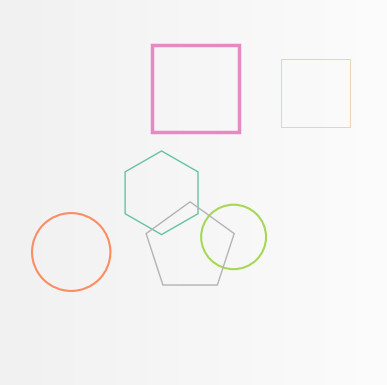[{"shape": "hexagon", "thickness": 1, "radius": 0.54, "center": [0.417, 0.499]}, {"shape": "circle", "thickness": 1.5, "radius": 0.51, "center": [0.184, 0.345]}, {"shape": "square", "thickness": 2.5, "radius": 0.56, "center": [0.505, 0.77]}, {"shape": "circle", "thickness": 1.5, "radius": 0.42, "center": [0.603, 0.385]}, {"shape": "square", "thickness": 0.5, "radius": 0.44, "center": [0.815, 0.758]}, {"shape": "pentagon", "thickness": 1, "radius": 0.6, "center": [0.491, 0.356]}]